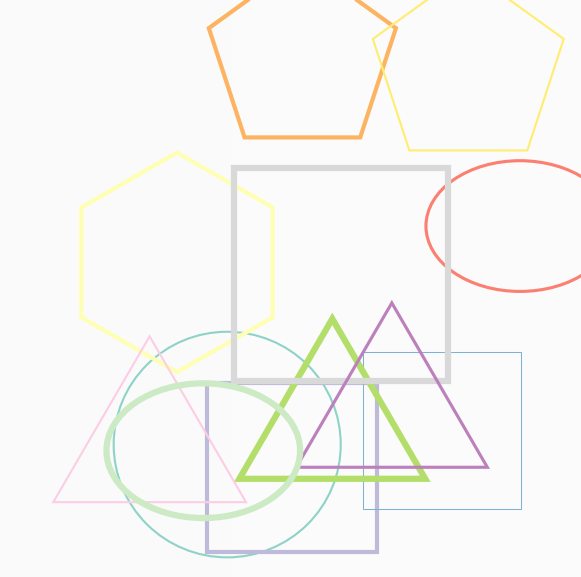[{"shape": "circle", "thickness": 1, "radius": 0.98, "center": [0.391, 0.229]}, {"shape": "hexagon", "thickness": 2, "radius": 0.95, "center": [0.304, 0.545]}, {"shape": "square", "thickness": 2, "radius": 0.73, "center": [0.503, 0.189]}, {"shape": "oval", "thickness": 1.5, "radius": 0.81, "center": [0.895, 0.608]}, {"shape": "square", "thickness": 0.5, "radius": 0.68, "center": [0.761, 0.253]}, {"shape": "pentagon", "thickness": 2, "radius": 0.85, "center": [0.52, 0.898]}, {"shape": "triangle", "thickness": 3, "radius": 0.92, "center": [0.572, 0.262]}, {"shape": "triangle", "thickness": 1, "radius": 0.96, "center": [0.257, 0.225]}, {"shape": "square", "thickness": 3, "radius": 0.92, "center": [0.587, 0.524]}, {"shape": "triangle", "thickness": 1.5, "radius": 0.95, "center": [0.674, 0.285]}, {"shape": "oval", "thickness": 3, "radius": 0.83, "center": [0.35, 0.219]}, {"shape": "pentagon", "thickness": 1, "radius": 0.86, "center": [0.806, 0.878]}]